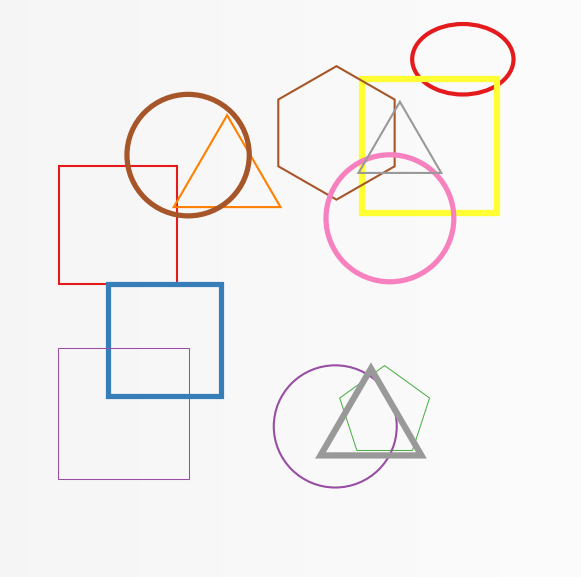[{"shape": "square", "thickness": 1, "radius": 0.51, "center": [0.203, 0.61]}, {"shape": "oval", "thickness": 2, "radius": 0.44, "center": [0.796, 0.897]}, {"shape": "square", "thickness": 2.5, "radius": 0.48, "center": [0.283, 0.411]}, {"shape": "pentagon", "thickness": 0.5, "radius": 0.41, "center": [0.662, 0.285]}, {"shape": "circle", "thickness": 1, "radius": 0.53, "center": [0.577, 0.261]}, {"shape": "square", "thickness": 0.5, "radius": 0.56, "center": [0.213, 0.283]}, {"shape": "triangle", "thickness": 1, "radius": 0.53, "center": [0.391, 0.694]}, {"shape": "square", "thickness": 3, "radius": 0.58, "center": [0.739, 0.746]}, {"shape": "hexagon", "thickness": 1, "radius": 0.58, "center": [0.579, 0.769]}, {"shape": "circle", "thickness": 2.5, "radius": 0.53, "center": [0.324, 0.731]}, {"shape": "circle", "thickness": 2.5, "radius": 0.55, "center": [0.671, 0.621]}, {"shape": "triangle", "thickness": 3, "radius": 0.5, "center": [0.638, 0.261]}, {"shape": "triangle", "thickness": 1, "radius": 0.41, "center": [0.688, 0.741]}]